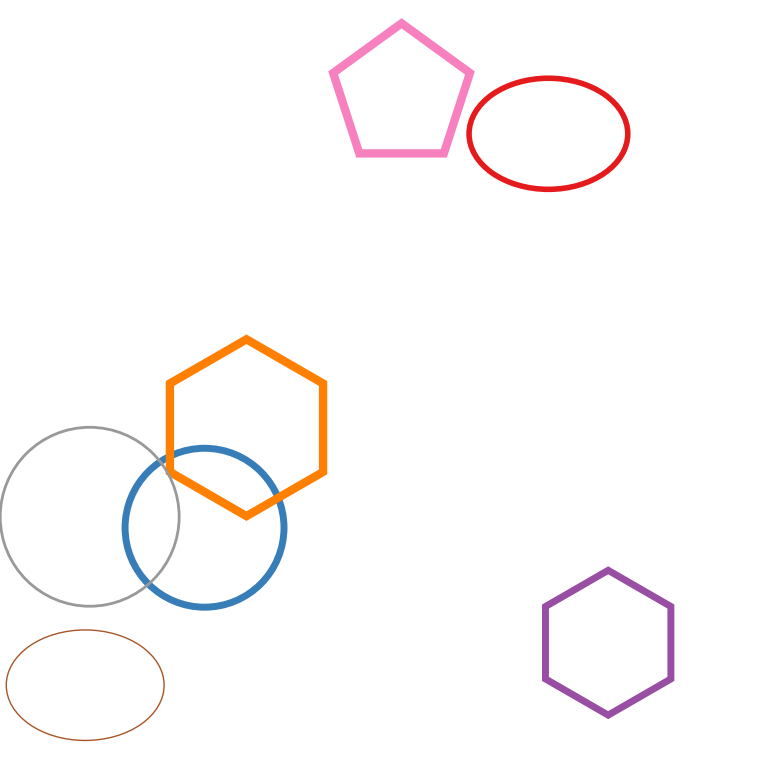[{"shape": "oval", "thickness": 2, "radius": 0.52, "center": [0.712, 0.826]}, {"shape": "circle", "thickness": 2.5, "radius": 0.52, "center": [0.266, 0.315]}, {"shape": "hexagon", "thickness": 2.5, "radius": 0.47, "center": [0.79, 0.165]}, {"shape": "hexagon", "thickness": 3, "radius": 0.57, "center": [0.32, 0.445]}, {"shape": "oval", "thickness": 0.5, "radius": 0.51, "center": [0.111, 0.11]}, {"shape": "pentagon", "thickness": 3, "radius": 0.47, "center": [0.522, 0.876]}, {"shape": "circle", "thickness": 1, "radius": 0.58, "center": [0.116, 0.329]}]